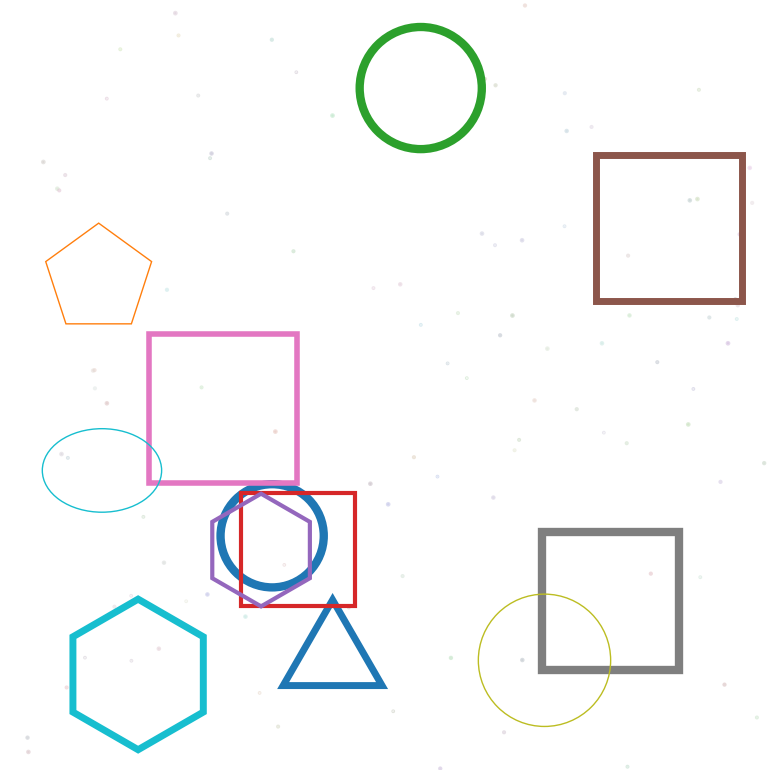[{"shape": "triangle", "thickness": 2.5, "radius": 0.37, "center": [0.432, 0.147]}, {"shape": "circle", "thickness": 3, "radius": 0.34, "center": [0.353, 0.304]}, {"shape": "pentagon", "thickness": 0.5, "radius": 0.36, "center": [0.128, 0.638]}, {"shape": "circle", "thickness": 3, "radius": 0.4, "center": [0.546, 0.886]}, {"shape": "square", "thickness": 1.5, "radius": 0.37, "center": [0.387, 0.286]}, {"shape": "hexagon", "thickness": 1.5, "radius": 0.37, "center": [0.339, 0.286]}, {"shape": "square", "thickness": 2.5, "radius": 0.47, "center": [0.868, 0.704]}, {"shape": "square", "thickness": 2, "radius": 0.48, "center": [0.29, 0.47]}, {"shape": "square", "thickness": 3, "radius": 0.45, "center": [0.793, 0.219]}, {"shape": "circle", "thickness": 0.5, "radius": 0.43, "center": [0.707, 0.142]}, {"shape": "hexagon", "thickness": 2.5, "radius": 0.49, "center": [0.179, 0.124]}, {"shape": "oval", "thickness": 0.5, "radius": 0.39, "center": [0.132, 0.389]}]